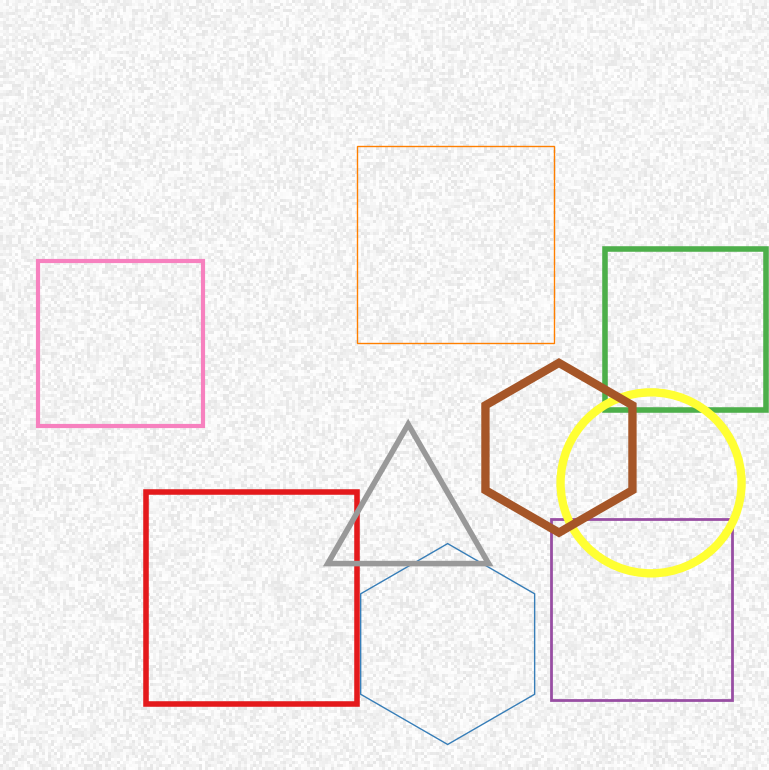[{"shape": "square", "thickness": 2, "radius": 0.69, "center": [0.327, 0.223]}, {"shape": "hexagon", "thickness": 0.5, "radius": 0.65, "center": [0.581, 0.164]}, {"shape": "square", "thickness": 2, "radius": 0.52, "center": [0.891, 0.572]}, {"shape": "square", "thickness": 1, "radius": 0.59, "center": [0.833, 0.208]}, {"shape": "square", "thickness": 0.5, "radius": 0.64, "center": [0.592, 0.682]}, {"shape": "circle", "thickness": 3, "radius": 0.59, "center": [0.846, 0.373]}, {"shape": "hexagon", "thickness": 3, "radius": 0.55, "center": [0.726, 0.419]}, {"shape": "square", "thickness": 1.5, "radius": 0.54, "center": [0.157, 0.554]}, {"shape": "triangle", "thickness": 2, "radius": 0.6, "center": [0.53, 0.328]}]